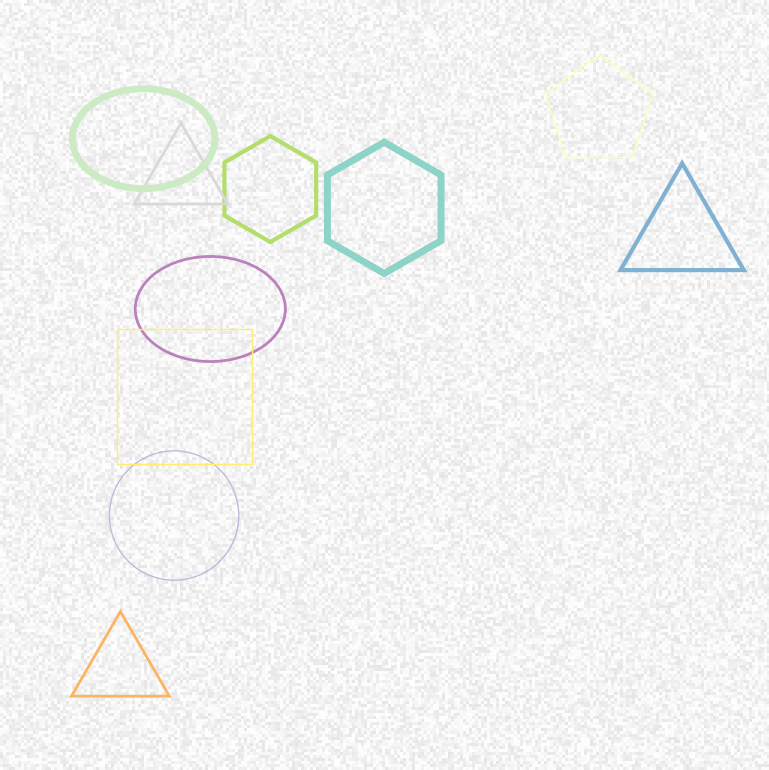[{"shape": "hexagon", "thickness": 2.5, "radius": 0.43, "center": [0.499, 0.73]}, {"shape": "pentagon", "thickness": 0.5, "radius": 0.37, "center": [0.778, 0.855]}, {"shape": "circle", "thickness": 0.5, "radius": 0.42, "center": [0.226, 0.331]}, {"shape": "triangle", "thickness": 1.5, "radius": 0.46, "center": [0.886, 0.695]}, {"shape": "triangle", "thickness": 1, "radius": 0.37, "center": [0.156, 0.133]}, {"shape": "hexagon", "thickness": 1.5, "radius": 0.34, "center": [0.351, 0.755]}, {"shape": "triangle", "thickness": 1, "radius": 0.35, "center": [0.235, 0.77]}, {"shape": "oval", "thickness": 1, "radius": 0.49, "center": [0.273, 0.599]}, {"shape": "oval", "thickness": 2.5, "radius": 0.46, "center": [0.187, 0.82]}, {"shape": "square", "thickness": 0.5, "radius": 0.44, "center": [0.24, 0.485]}]